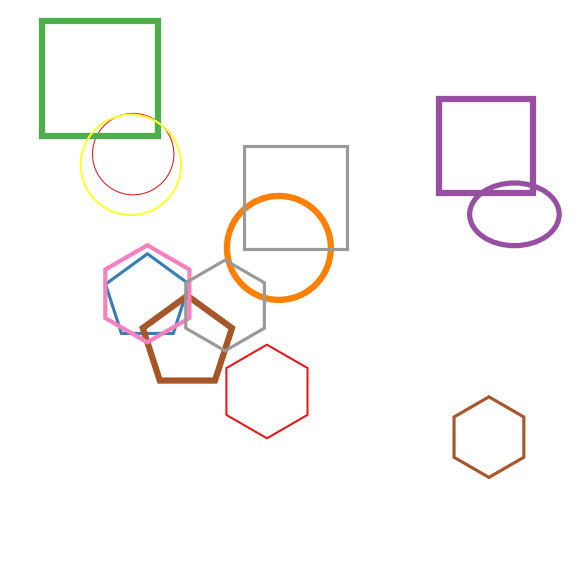[{"shape": "hexagon", "thickness": 1, "radius": 0.41, "center": [0.462, 0.321]}, {"shape": "circle", "thickness": 0.5, "radius": 0.35, "center": [0.231, 0.732]}, {"shape": "pentagon", "thickness": 1.5, "radius": 0.38, "center": [0.255, 0.483]}, {"shape": "square", "thickness": 3, "radius": 0.5, "center": [0.173, 0.863]}, {"shape": "oval", "thickness": 2.5, "radius": 0.39, "center": [0.891, 0.628]}, {"shape": "square", "thickness": 3, "radius": 0.41, "center": [0.842, 0.746]}, {"shape": "circle", "thickness": 3, "radius": 0.45, "center": [0.483, 0.57]}, {"shape": "circle", "thickness": 1, "radius": 0.43, "center": [0.227, 0.714]}, {"shape": "hexagon", "thickness": 1.5, "radius": 0.35, "center": [0.847, 0.242]}, {"shape": "pentagon", "thickness": 3, "radius": 0.41, "center": [0.324, 0.406]}, {"shape": "hexagon", "thickness": 2, "radius": 0.42, "center": [0.255, 0.49]}, {"shape": "hexagon", "thickness": 1.5, "radius": 0.39, "center": [0.39, 0.47]}, {"shape": "square", "thickness": 1.5, "radius": 0.45, "center": [0.512, 0.658]}]